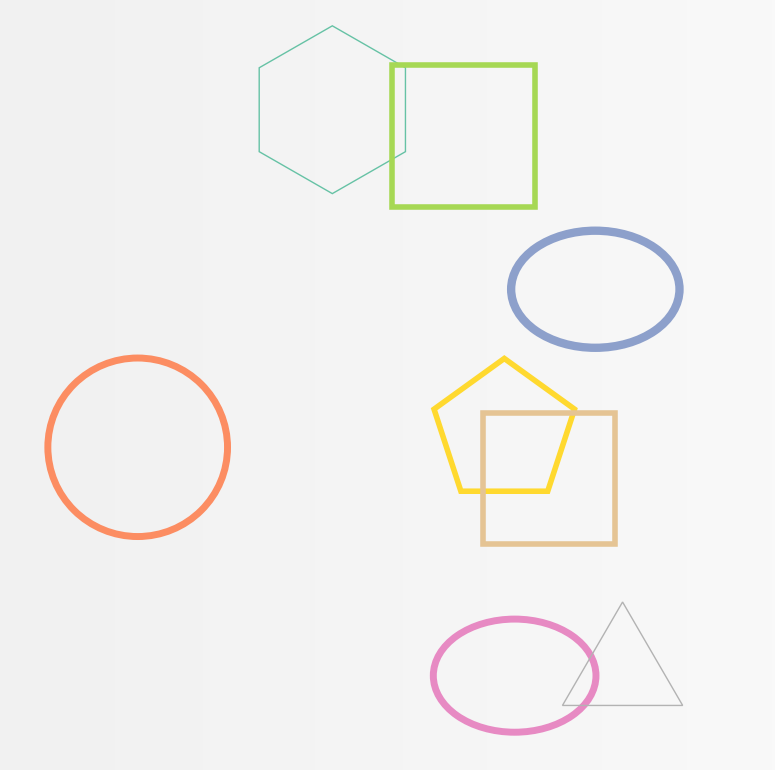[{"shape": "hexagon", "thickness": 0.5, "radius": 0.54, "center": [0.429, 0.858]}, {"shape": "circle", "thickness": 2.5, "radius": 0.58, "center": [0.178, 0.419]}, {"shape": "oval", "thickness": 3, "radius": 0.54, "center": [0.768, 0.624]}, {"shape": "oval", "thickness": 2.5, "radius": 0.52, "center": [0.664, 0.123]}, {"shape": "square", "thickness": 2, "radius": 0.46, "center": [0.598, 0.824]}, {"shape": "pentagon", "thickness": 2, "radius": 0.48, "center": [0.651, 0.439]}, {"shape": "square", "thickness": 2, "radius": 0.43, "center": [0.709, 0.378]}, {"shape": "triangle", "thickness": 0.5, "radius": 0.45, "center": [0.803, 0.129]}]